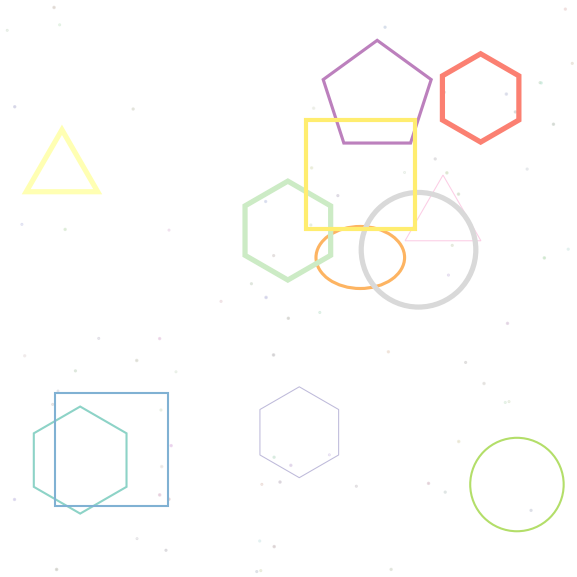[{"shape": "hexagon", "thickness": 1, "radius": 0.46, "center": [0.139, 0.202]}, {"shape": "triangle", "thickness": 2.5, "radius": 0.36, "center": [0.107, 0.703]}, {"shape": "hexagon", "thickness": 0.5, "radius": 0.39, "center": [0.518, 0.251]}, {"shape": "hexagon", "thickness": 2.5, "radius": 0.38, "center": [0.832, 0.83]}, {"shape": "square", "thickness": 1, "radius": 0.49, "center": [0.193, 0.221]}, {"shape": "oval", "thickness": 1.5, "radius": 0.38, "center": [0.624, 0.553]}, {"shape": "circle", "thickness": 1, "radius": 0.4, "center": [0.895, 0.16]}, {"shape": "triangle", "thickness": 0.5, "radius": 0.38, "center": [0.767, 0.62]}, {"shape": "circle", "thickness": 2.5, "radius": 0.5, "center": [0.725, 0.567]}, {"shape": "pentagon", "thickness": 1.5, "radius": 0.49, "center": [0.653, 0.831]}, {"shape": "hexagon", "thickness": 2.5, "radius": 0.43, "center": [0.498, 0.6]}, {"shape": "square", "thickness": 2, "radius": 0.47, "center": [0.625, 0.698]}]